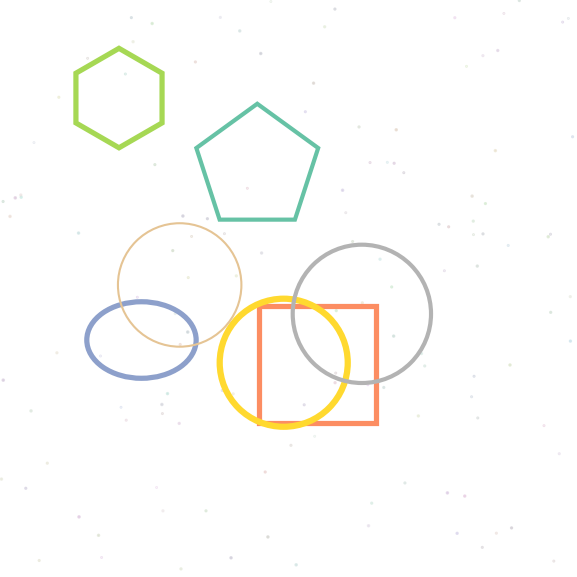[{"shape": "pentagon", "thickness": 2, "radius": 0.55, "center": [0.445, 0.709]}, {"shape": "square", "thickness": 2.5, "radius": 0.51, "center": [0.55, 0.369]}, {"shape": "oval", "thickness": 2.5, "radius": 0.47, "center": [0.245, 0.41]}, {"shape": "hexagon", "thickness": 2.5, "radius": 0.43, "center": [0.206, 0.829]}, {"shape": "circle", "thickness": 3, "radius": 0.55, "center": [0.491, 0.371]}, {"shape": "circle", "thickness": 1, "radius": 0.53, "center": [0.311, 0.506]}, {"shape": "circle", "thickness": 2, "radius": 0.6, "center": [0.627, 0.456]}]